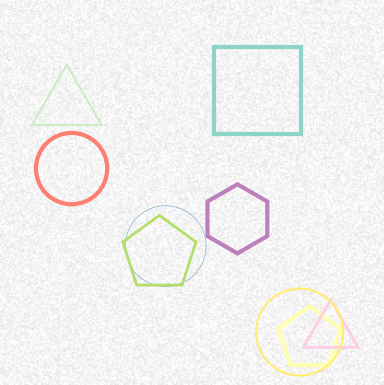[{"shape": "square", "thickness": 3, "radius": 0.57, "center": [0.669, 0.765]}, {"shape": "pentagon", "thickness": 3, "radius": 0.42, "center": [0.804, 0.12]}, {"shape": "circle", "thickness": 3, "radius": 0.46, "center": [0.186, 0.562]}, {"shape": "circle", "thickness": 0.5, "radius": 0.53, "center": [0.43, 0.361]}, {"shape": "pentagon", "thickness": 2, "radius": 0.5, "center": [0.414, 0.341]}, {"shape": "triangle", "thickness": 2, "radius": 0.41, "center": [0.859, 0.139]}, {"shape": "hexagon", "thickness": 3, "radius": 0.45, "center": [0.617, 0.432]}, {"shape": "triangle", "thickness": 1.5, "radius": 0.52, "center": [0.174, 0.728]}, {"shape": "circle", "thickness": 1.5, "radius": 0.56, "center": [0.778, 0.137]}]